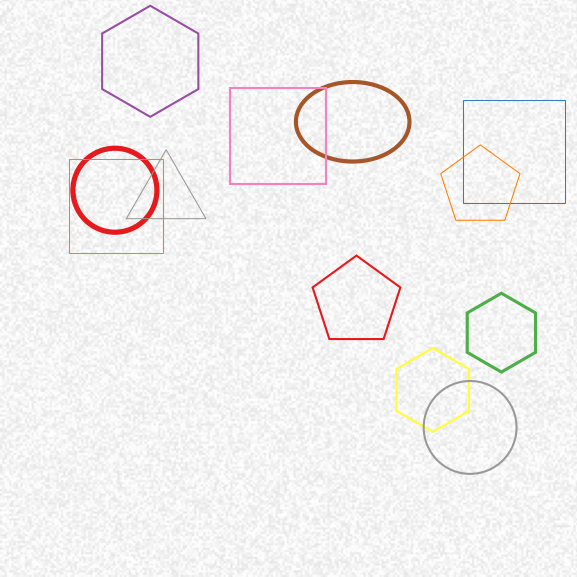[{"shape": "pentagon", "thickness": 1, "radius": 0.4, "center": [0.617, 0.477]}, {"shape": "circle", "thickness": 2.5, "radius": 0.36, "center": [0.199, 0.67]}, {"shape": "square", "thickness": 0.5, "radius": 0.44, "center": [0.891, 0.737]}, {"shape": "hexagon", "thickness": 1.5, "radius": 0.34, "center": [0.868, 0.423]}, {"shape": "hexagon", "thickness": 1, "radius": 0.48, "center": [0.26, 0.893]}, {"shape": "pentagon", "thickness": 0.5, "radius": 0.36, "center": [0.832, 0.676]}, {"shape": "square", "thickness": 0.5, "radius": 0.41, "center": [0.201, 0.642]}, {"shape": "hexagon", "thickness": 1, "radius": 0.36, "center": [0.749, 0.324]}, {"shape": "oval", "thickness": 2, "radius": 0.49, "center": [0.611, 0.788]}, {"shape": "square", "thickness": 1, "radius": 0.41, "center": [0.481, 0.764]}, {"shape": "circle", "thickness": 1, "radius": 0.4, "center": [0.814, 0.259]}, {"shape": "triangle", "thickness": 0.5, "radius": 0.4, "center": [0.288, 0.66]}]